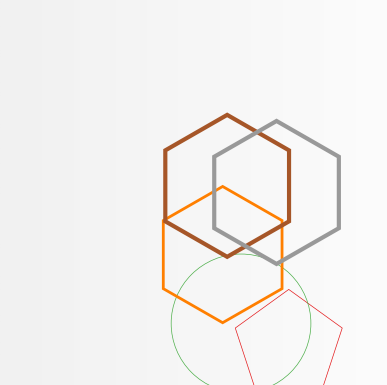[{"shape": "pentagon", "thickness": 0.5, "radius": 0.73, "center": [0.745, 0.103]}, {"shape": "circle", "thickness": 0.5, "radius": 0.9, "center": [0.622, 0.16]}, {"shape": "hexagon", "thickness": 2, "radius": 0.88, "center": [0.575, 0.339]}, {"shape": "hexagon", "thickness": 3, "radius": 0.92, "center": [0.586, 0.517]}, {"shape": "hexagon", "thickness": 3, "radius": 0.93, "center": [0.714, 0.5]}]